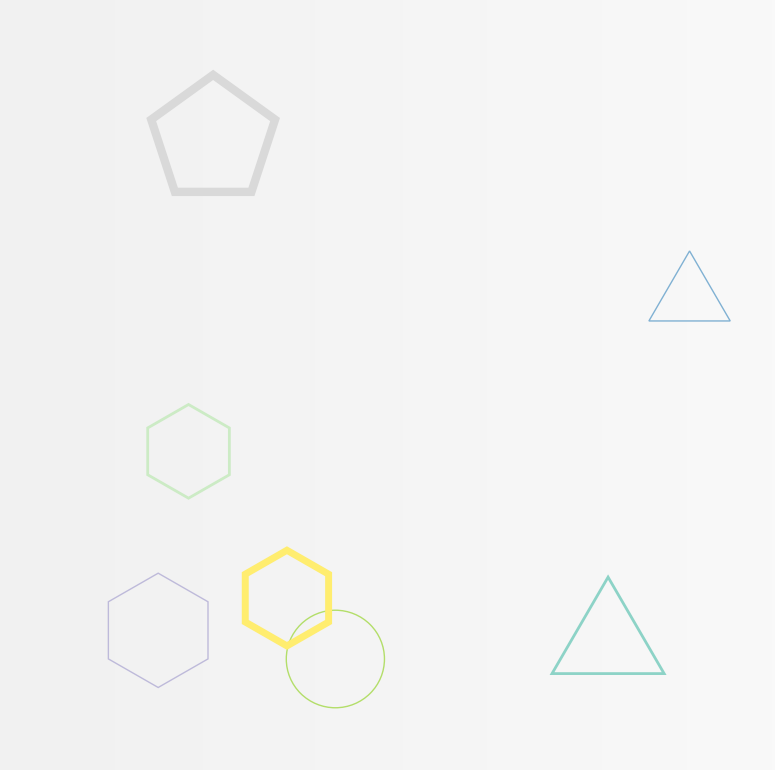[{"shape": "triangle", "thickness": 1, "radius": 0.42, "center": [0.785, 0.167]}, {"shape": "hexagon", "thickness": 0.5, "radius": 0.37, "center": [0.204, 0.181]}, {"shape": "triangle", "thickness": 0.5, "radius": 0.3, "center": [0.89, 0.613]}, {"shape": "circle", "thickness": 0.5, "radius": 0.32, "center": [0.433, 0.144]}, {"shape": "pentagon", "thickness": 3, "radius": 0.42, "center": [0.275, 0.819]}, {"shape": "hexagon", "thickness": 1, "radius": 0.3, "center": [0.243, 0.414]}, {"shape": "hexagon", "thickness": 2.5, "radius": 0.31, "center": [0.37, 0.223]}]